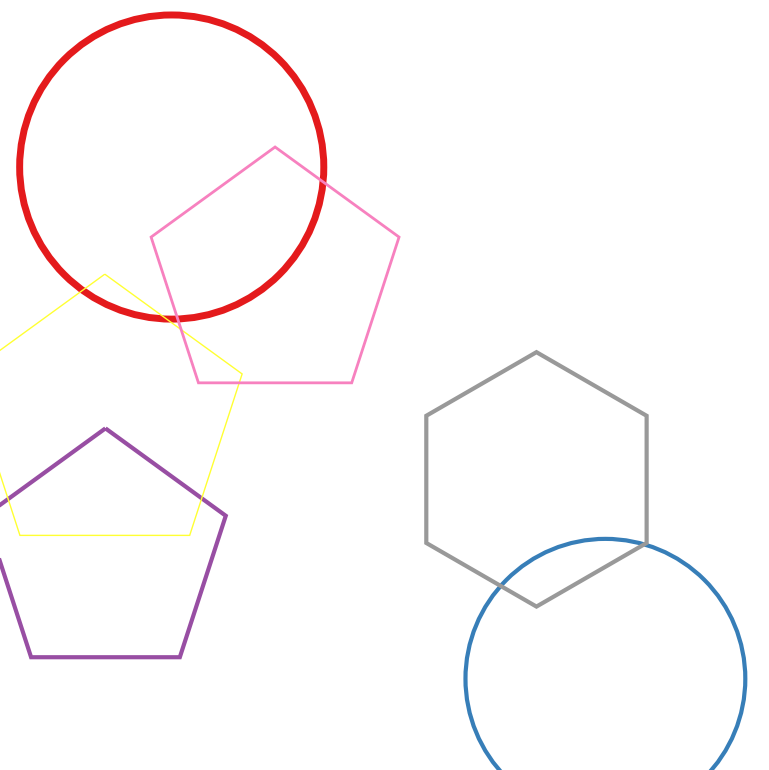[{"shape": "circle", "thickness": 2.5, "radius": 0.99, "center": [0.223, 0.783]}, {"shape": "circle", "thickness": 1.5, "radius": 0.91, "center": [0.786, 0.118]}, {"shape": "pentagon", "thickness": 1.5, "radius": 0.82, "center": [0.137, 0.279]}, {"shape": "pentagon", "thickness": 0.5, "radius": 0.94, "center": [0.136, 0.456]}, {"shape": "pentagon", "thickness": 1, "radius": 0.85, "center": [0.357, 0.64]}, {"shape": "hexagon", "thickness": 1.5, "radius": 0.83, "center": [0.697, 0.377]}]